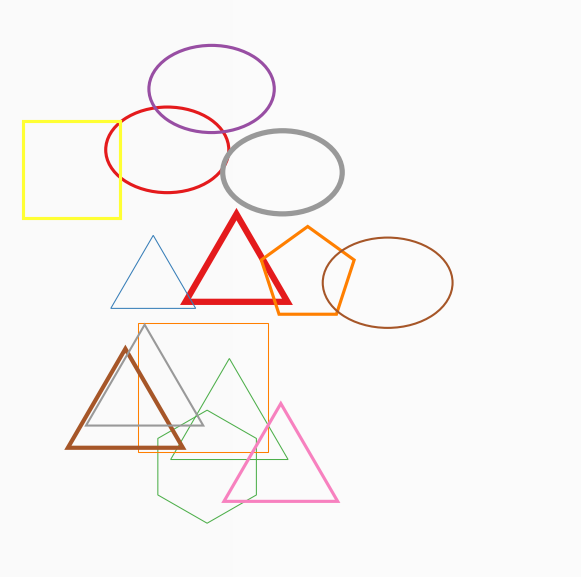[{"shape": "oval", "thickness": 1.5, "radius": 0.53, "center": [0.288, 0.74]}, {"shape": "triangle", "thickness": 3, "radius": 0.51, "center": [0.407, 0.527]}, {"shape": "triangle", "thickness": 0.5, "radius": 0.42, "center": [0.264, 0.507]}, {"shape": "triangle", "thickness": 0.5, "radius": 0.58, "center": [0.395, 0.262]}, {"shape": "hexagon", "thickness": 0.5, "radius": 0.49, "center": [0.356, 0.191]}, {"shape": "oval", "thickness": 1.5, "radius": 0.54, "center": [0.364, 0.845]}, {"shape": "square", "thickness": 0.5, "radius": 0.56, "center": [0.35, 0.328]}, {"shape": "pentagon", "thickness": 1.5, "radius": 0.42, "center": [0.529, 0.523]}, {"shape": "square", "thickness": 1.5, "radius": 0.42, "center": [0.123, 0.705]}, {"shape": "triangle", "thickness": 2, "radius": 0.57, "center": [0.216, 0.281]}, {"shape": "oval", "thickness": 1, "radius": 0.56, "center": [0.667, 0.51]}, {"shape": "triangle", "thickness": 1.5, "radius": 0.56, "center": [0.483, 0.187]}, {"shape": "oval", "thickness": 2.5, "radius": 0.51, "center": [0.486, 0.701]}, {"shape": "triangle", "thickness": 1, "radius": 0.58, "center": [0.249, 0.32]}]